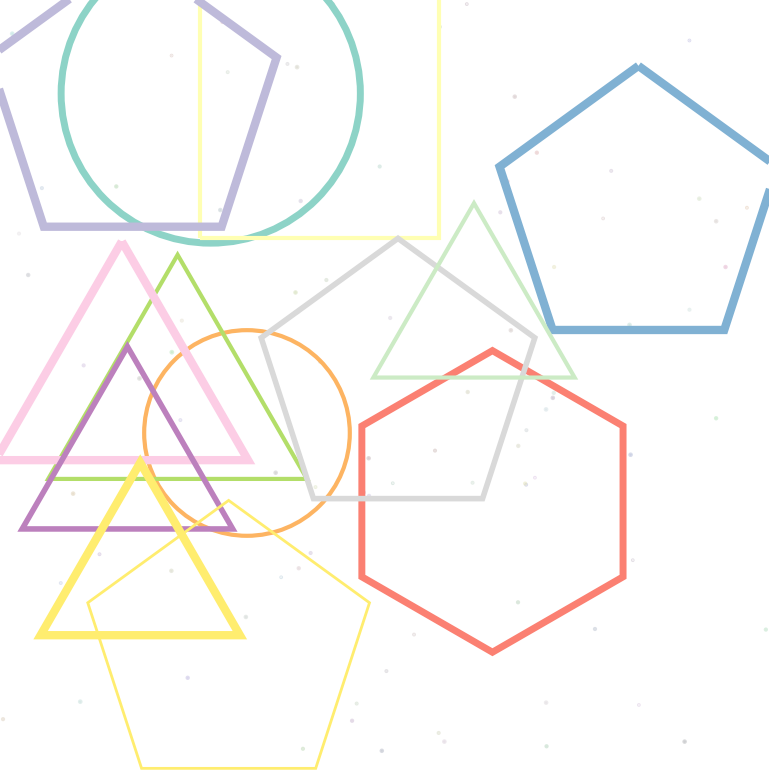[{"shape": "circle", "thickness": 2.5, "radius": 0.97, "center": [0.274, 0.879]}, {"shape": "square", "thickness": 1.5, "radius": 0.78, "center": [0.415, 0.847]}, {"shape": "pentagon", "thickness": 3, "radius": 0.98, "center": [0.172, 0.865]}, {"shape": "hexagon", "thickness": 2.5, "radius": 0.98, "center": [0.64, 0.349]}, {"shape": "pentagon", "thickness": 3, "radius": 0.95, "center": [0.829, 0.725]}, {"shape": "circle", "thickness": 1.5, "radius": 0.67, "center": [0.321, 0.438]}, {"shape": "triangle", "thickness": 1.5, "radius": 0.97, "center": [0.231, 0.475]}, {"shape": "triangle", "thickness": 3, "radius": 0.95, "center": [0.158, 0.497]}, {"shape": "pentagon", "thickness": 2, "radius": 0.93, "center": [0.517, 0.504]}, {"shape": "triangle", "thickness": 2, "radius": 0.79, "center": [0.166, 0.392]}, {"shape": "triangle", "thickness": 1.5, "radius": 0.75, "center": [0.616, 0.585]}, {"shape": "pentagon", "thickness": 1, "radius": 0.96, "center": [0.297, 0.158]}, {"shape": "triangle", "thickness": 3, "radius": 0.75, "center": [0.182, 0.25]}]